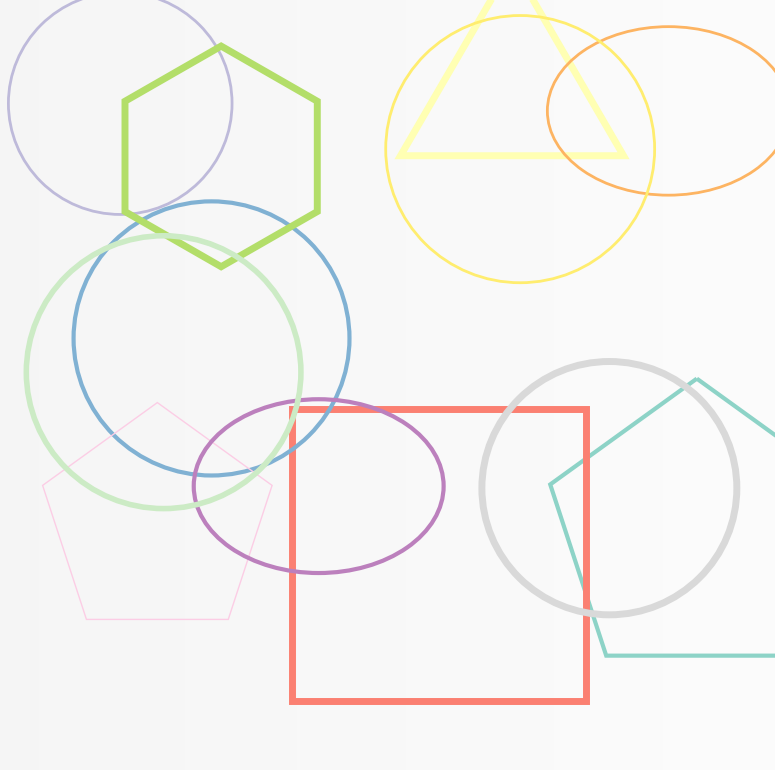[{"shape": "pentagon", "thickness": 1.5, "radius": 0.99, "center": [0.899, 0.309]}, {"shape": "triangle", "thickness": 2.5, "radius": 0.83, "center": [0.661, 0.881]}, {"shape": "circle", "thickness": 1, "radius": 0.72, "center": [0.155, 0.866]}, {"shape": "square", "thickness": 2.5, "radius": 0.95, "center": [0.567, 0.279]}, {"shape": "circle", "thickness": 1.5, "radius": 0.89, "center": [0.273, 0.56]}, {"shape": "oval", "thickness": 1, "radius": 0.78, "center": [0.863, 0.856]}, {"shape": "hexagon", "thickness": 2.5, "radius": 0.72, "center": [0.285, 0.797]}, {"shape": "pentagon", "thickness": 0.5, "radius": 0.78, "center": [0.203, 0.321]}, {"shape": "circle", "thickness": 2.5, "radius": 0.82, "center": [0.786, 0.366]}, {"shape": "oval", "thickness": 1.5, "radius": 0.81, "center": [0.411, 0.369]}, {"shape": "circle", "thickness": 2, "radius": 0.89, "center": [0.211, 0.517]}, {"shape": "circle", "thickness": 1, "radius": 0.87, "center": [0.671, 0.806]}]